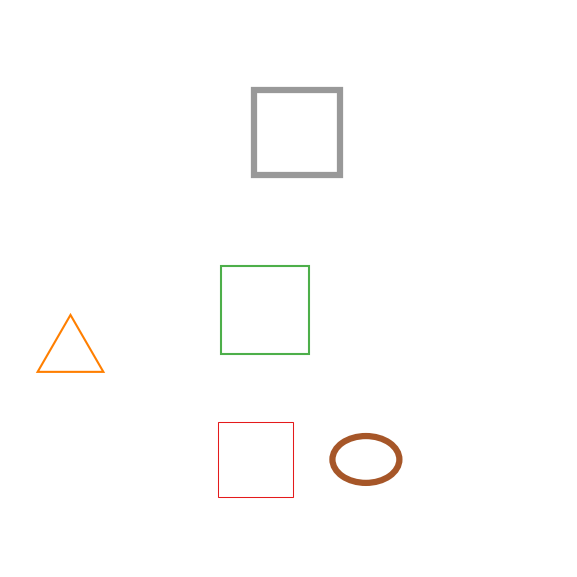[{"shape": "square", "thickness": 0.5, "radius": 0.32, "center": [0.443, 0.203]}, {"shape": "square", "thickness": 1, "radius": 0.38, "center": [0.458, 0.463]}, {"shape": "triangle", "thickness": 1, "radius": 0.33, "center": [0.122, 0.388]}, {"shape": "oval", "thickness": 3, "radius": 0.29, "center": [0.634, 0.204]}, {"shape": "square", "thickness": 3, "radius": 0.37, "center": [0.514, 0.77]}]